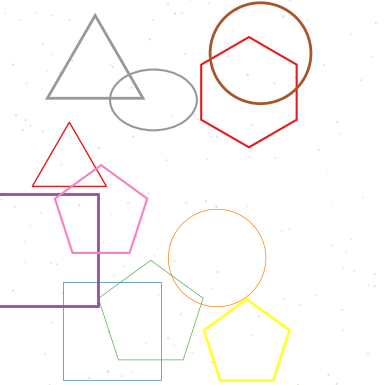[{"shape": "triangle", "thickness": 1, "radius": 0.56, "center": [0.18, 0.571]}, {"shape": "hexagon", "thickness": 1.5, "radius": 0.72, "center": [0.647, 0.761]}, {"shape": "square", "thickness": 0.5, "radius": 0.63, "center": [0.291, 0.141]}, {"shape": "pentagon", "thickness": 0.5, "radius": 0.71, "center": [0.392, 0.181]}, {"shape": "square", "thickness": 2, "radius": 0.73, "center": [0.107, 0.35]}, {"shape": "circle", "thickness": 0.5, "radius": 0.63, "center": [0.564, 0.33]}, {"shape": "pentagon", "thickness": 2, "radius": 0.58, "center": [0.641, 0.106]}, {"shape": "circle", "thickness": 2, "radius": 0.65, "center": [0.677, 0.862]}, {"shape": "pentagon", "thickness": 1.5, "radius": 0.63, "center": [0.262, 0.445]}, {"shape": "oval", "thickness": 1.5, "radius": 0.56, "center": [0.399, 0.74]}, {"shape": "triangle", "thickness": 2, "radius": 0.72, "center": [0.247, 0.816]}]